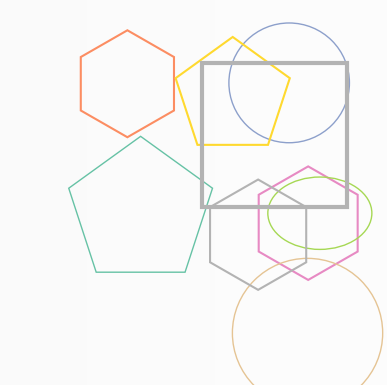[{"shape": "pentagon", "thickness": 1, "radius": 0.98, "center": [0.363, 0.451]}, {"shape": "hexagon", "thickness": 1.5, "radius": 0.69, "center": [0.329, 0.782]}, {"shape": "circle", "thickness": 1, "radius": 0.78, "center": [0.746, 0.785]}, {"shape": "hexagon", "thickness": 1.5, "radius": 0.74, "center": [0.795, 0.42]}, {"shape": "oval", "thickness": 1, "radius": 0.67, "center": [0.825, 0.446]}, {"shape": "pentagon", "thickness": 1.5, "radius": 0.77, "center": [0.601, 0.749]}, {"shape": "circle", "thickness": 1, "radius": 0.97, "center": [0.794, 0.135]}, {"shape": "square", "thickness": 3, "radius": 0.93, "center": [0.708, 0.65]}, {"shape": "hexagon", "thickness": 1.5, "radius": 0.72, "center": [0.666, 0.39]}]